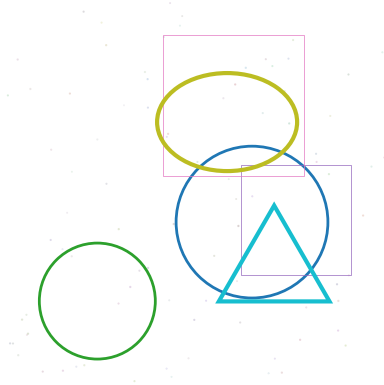[{"shape": "circle", "thickness": 2, "radius": 0.99, "center": [0.655, 0.423]}, {"shape": "circle", "thickness": 2, "radius": 0.75, "center": [0.253, 0.218]}, {"shape": "square", "thickness": 0.5, "radius": 0.71, "center": [0.768, 0.428]}, {"shape": "square", "thickness": 0.5, "radius": 0.92, "center": [0.607, 0.726]}, {"shape": "oval", "thickness": 3, "radius": 0.91, "center": [0.59, 0.683]}, {"shape": "triangle", "thickness": 3, "radius": 0.83, "center": [0.712, 0.3]}]